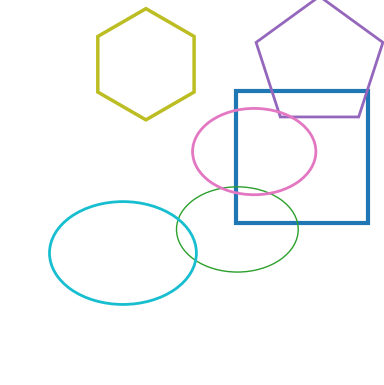[{"shape": "square", "thickness": 3, "radius": 0.86, "center": [0.785, 0.592]}, {"shape": "oval", "thickness": 1, "radius": 0.79, "center": [0.617, 0.404]}, {"shape": "pentagon", "thickness": 2, "radius": 0.87, "center": [0.83, 0.836]}, {"shape": "oval", "thickness": 2, "radius": 0.8, "center": [0.66, 0.606]}, {"shape": "hexagon", "thickness": 2.5, "radius": 0.72, "center": [0.379, 0.833]}, {"shape": "oval", "thickness": 2, "radius": 0.95, "center": [0.319, 0.343]}]